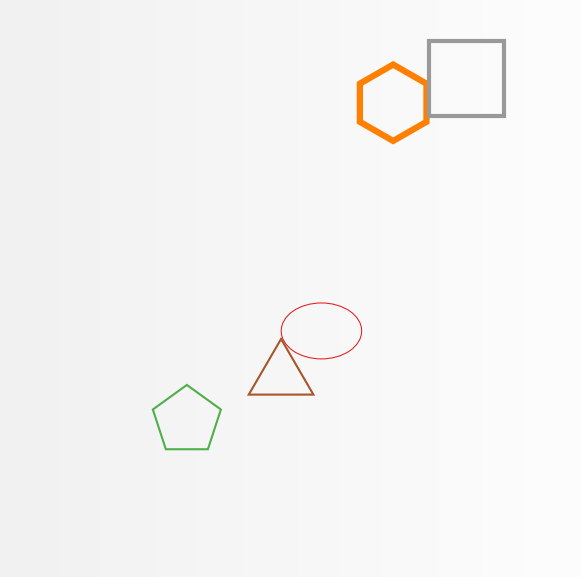[{"shape": "oval", "thickness": 0.5, "radius": 0.35, "center": [0.553, 0.426]}, {"shape": "pentagon", "thickness": 1, "radius": 0.31, "center": [0.321, 0.271]}, {"shape": "hexagon", "thickness": 3, "radius": 0.33, "center": [0.676, 0.821]}, {"shape": "triangle", "thickness": 1, "radius": 0.32, "center": [0.484, 0.348]}, {"shape": "square", "thickness": 2, "radius": 0.32, "center": [0.803, 0.863]}]